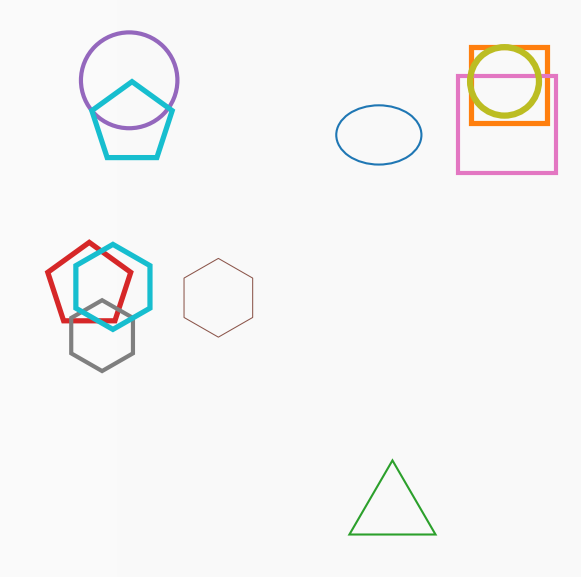[{"shape": "oval", "thickness": 1, "radius": 0.37, "center": [0.652, 0.765]}, {"shape": "square", "thickness": 2.5, "radius": 0.33, "center": [0.876, 0.852]}, {"shape": "triangle", "thickness": 1, "radius": 0.43, "center": [0.675, 0.116]}, {"shape": "pentagon", "thickness": 2.5, "radius": 0.38, "center": [0.154, 0.504]}, {"shape": "circle", "thickness": 2, "radius": 0.41, "center": [0.222, 0.86]}, {"shape": "hexagon", "thickness": 0.5, "radius": 0.34, "center": [0.376, 0.484]}, {"shape": "square", "thickness": 2, "radius": 0.42, "center": [0.872, 0.783]}, {"shape": "hexagon", "thickness": 2, "radius": 0.31, "center": [0.176, 0.418]}, {"shape": "circle", "thickness": 3, "radius": 0.3, "center": [0.868, 0.858]}, {"shape": "hexagon", "thickness": 2.5, "radius": 0.37, "center": [0.194, 0.502]}, {"shape": "pentagon", "thickness": 2.5, "radius": 0.36, "center": [0.227, 0.785]}]